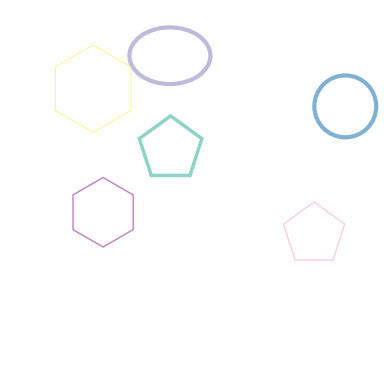[{"shape": "pentagon", "thickness": 2.5, "radius": 0.43, "center": [0.443, 0.613]}, {"shape": "oval", "thickness": 3, "radius": 0.53, "center": [0.441, 0.855]}, {"shape": "circle", "thickness": 3, "radius": 0.4, "center": [0.897, 0.724]}, {"shape": "pentagon", "thickness": 1, "radius": 0.42, "center": [0.816, 0.392]}, {"shape": "hexagon", "thickness": 1, "radius": 0.45, "center": [0.268, 0.449]}, {"shape": "hexagon", "thickness": 0.5, "radius": 0.57, "center": [0.242, 0.77]}]